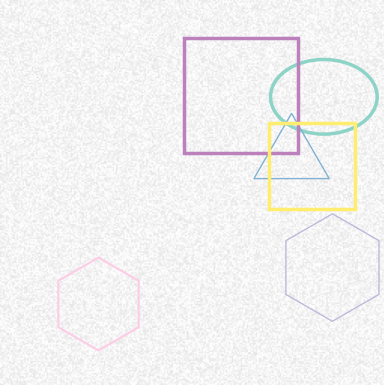[{"shape": "oval", "thickness": 2.5, "radius": 0.69, "center": [0.841, 0.749]}, {"shape": "hexagon", "thickness": 1, "radius": 0.7, "center": [0.863, 0.305]}, {"shape": "triangle", "thickness": 1, "radius": 0.56, "center": [0.757, 0.593]}, {"shape": "hexagon", "thickness": 1.5, "radius": 0.6, "center": [0.256, 0.21]}, {"shape": "square", "thickness": 2.5, "radius": 0.74, "center": [0.626, 0.752]}, {"shape": "square", "thickness": 2.5, "radius": 0.56, "center": [0.81, 0.568]}]